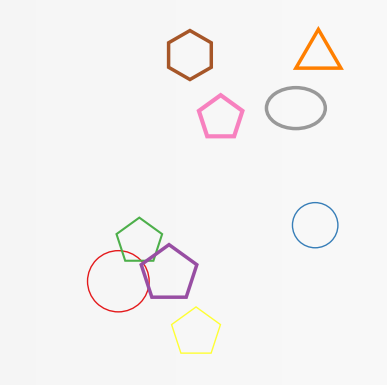[{"shape": "circle", "thickness": 1, "radius": 0.4, "center": [0.305, 0.269]}, {"shape": "circle", "thickness": 1, "radius": 0.29, "center": [0.813, 0.415]}, {"shape": "pentagon", "thickness": 1.5, "radius": 0.31, "center": [0.36, 0.373]}, {"shape": "pentagon", "thickness": 2.5, "radius": 0.38, "center": [0.436, 0.289]}, {"shape": "triangle", "thickness": 2.5, "radius": 0.34, "center": [0.822, 0.857]}, {"shape": "pentagon", "thickness": 1, "radius": 0.33, "center": [0.506, 0.136]}, {"shape": "hexagon", "thickness": 2.5, "radius": 0.32, "center": [0.49, 0.857]}, {"shape": "pentagon", "thickness": 3, "radius": 0.3, "center": [0.569, 0.694]}, {"shape": "oval", "thickness": 2.5, "radius": 0.38, "center": [0.764, 0.719]}]